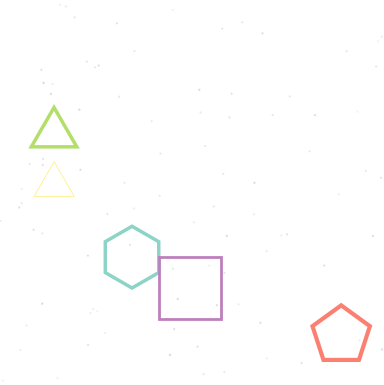[{"shape": "hexagon", "thickness": 2.5, "radius": 0.4, "center": [0.343, 0.332]}, {"shape": "pentagon", "thickness": 3, "radius": 0.39, "center": [0.886, 0.129]}, {"shape": "triangle", "thickness": 2.5, "radius": 0.34, "center": [0.14, 0.653]}, {"shape": "square", "thickness": 2, "radius": 0.4, "center": [0.494, 0.252]}, {"shape": "triangle", "thickness": 0.5, "radius": 0.3, "center": [0.141, 0.52]}]